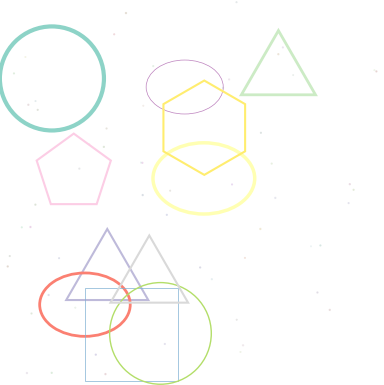[{"shape": "circle", "thickness": 3, "radius": 0.68, "center": [0.135, 0.796]}, {"shape": "oval", "thickness": 2.5, "radius": 0.66, "center": [0.529, 0.537]}, {"shape": "triangle", "thickness": 1.5, "radius": 0.62, "center": [0.279, 0.282]}, {"shape": "oval", "thickness": 2, "radius": 0.59, "center": [0.221, 0.209]}, {"shape": "square", "thickness": 0.5, "radius": 0.6, "center": [0.342, 0.132]}, {"shape": "circle", "thickness": 1, "radius": 0.66, "center": [0.417, 0.134]}, {"shape": "pentagon", "thickness": 1.5, "radius": 0.51, "center": [0.192, 0.552]}, {"shape": "triangle", "thickness": 1.5, "radius": 0.58, "center": [0.388, 0.272]}, {"shape": "oval", "thickness": 0.5, "radius": 0.5, "center": [0.48, 0.774]}, {"shape": "triangle", "thickness": 2, "radius": 0.56, "center": [0.723, 0.809]}, {"shape": "hexagon", "thickness": 1.5, "radius": 0.61, "center": [0.531, 0.668]}]